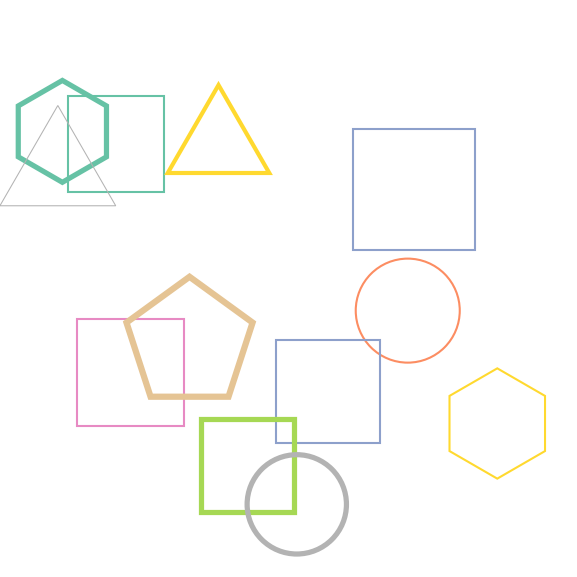[{"shape": "square", "thickness": 1, "radius": 0.42, "center": [0.201, 0.75]}, {"shape": "hexagon", "thickness": 2.5, "radius": 0.44, "center": [0.108, 0.772]}, {"shape": "circle", "thickness": 1, "radius": 0.45, "center": [0.706, 0.461]}, {"shape": "square", "thickness": 1, "radius": 0.53, "center": [0.716, 0.671]}, {"shape": "square", "thickness": 1, "radius": 0.45, "center": [0.568, 0.321]}, {"shape": "square", "thickness": 1, "radius": 0.46, "center": [0.226, 0.354]}, {"shape": "square", "thickness": 2.5, "radius": 0.4, "center": [0.429, 0.193]}, {"shape": "hexagon", "thickness": 1, "radius": 0.48, "center": [0.861, 0.266]}, {"shape": "triangle", "thickness": 2, "radius": 0.51, "center": [0.378, 0.75]}, {"shape": "pentagon", "thickness": 3, "radius": 0.57, "center": [0.328, 0.405]}, {"shape": "triangle", "thickness": 0.5, "radius": 0.58, "center": [0.1, 0.701]}, {"shape": "circle", "thickness": 2.5, "radius": 0.43, "center": [0.514, 0.126]}]